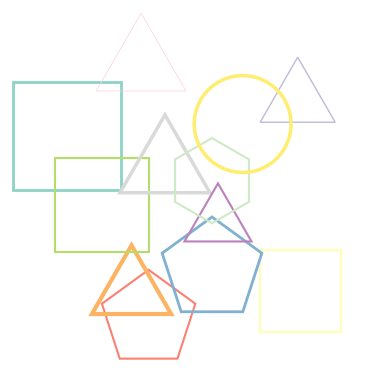[{"shape": "square", "thickness": 2, "radius": 0.7, "center": [0.174, 0.646]}, {"shape": "square", "thickness": 1.5, "radius": 0.53, "center": [0.781, 0.245]}, {"shape": "triangle", "thickness": 1, "radius": 0.56, "center": [0.773, 0.739]}, {"shape": "pentagon", "thickness": 1.5, "radius": 0.64, "center": [0.386, 0.172]}, {"shape": "pentagon", "thickness": 2, "radius": 0.68, "center": [0.551, 0.3]}, {"shape": "triangle", "thickness": 3, "radius": 0.59, "center": [0.342, 0.244]}, {"shape": "square", "thickness": 1.5, "radius": 0.61, "center": [0.265, 0.467]}, {"shape": "triangle", "thickness": 0.5, "radius": 0.67, "center": [0.367, 0.831]}, {"shape": "triangle", "thickness": 2.5, "radius": 0.67, "center": [0.428, 0.567]}, {"shape": "triangle", "thickness": 1.5, "radius": 0.5, "center": [0.566, 0.423]}, {"shape": "hexagon", "thickness": 1.5, "radius": 0.55, "center": [0.551, 0.531]}, {"shape": "circle", "thickness": 2.5, "radius": 0.63, "center": [0.63, 0.678]}]